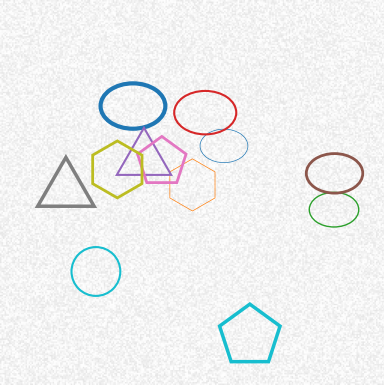[{"shape": "oval", "thickness": 0.5, "radius": 0.31, "center": [0.582, 0.621]}, {"shape": "oval", "thickness": 3, "radius": 0.42, "center": [0.345, 0.725]}, {"shape": "hexagon", "thickness": 0.5, "radius": 0.34, "center": [0.5, 0.52]}, {"shape": "oval", "thickness": 1, "radius": 0.32, "center": [0.868, 0.455]}, {"shape": "oval", "thickness": 1.5, "radius": 0.4, "center": [0.533, 0.707]}, {"shape": "triangle", "thickness": 1.5, "radius": 0.41, "center": [0.374, 0.587]}, {"shape": "oval", "thickness": 2, "radius": 0.37, "center": [0.869, 0.55]}, {"shape": "pentagon", "thickness": 2, "radius": 0.33, "center": [0.42, 0.579]}, {"shape": "triangle", "thickness": 2.5, "radius": 0.42, "center": [0.171, 0.507]}, {"shape": "hexagon", "thickness": 2, "radius": 0.37, "center": [0.305, 0.56]}, {"shape": "pentagon", "thickness": 2.5, "radius": 0.41, "center": [0.649, 0.127]}, {"shape": "circle", "thickness": 1.5, "radius": 0.32, "center": [0.249, 0.295]}]